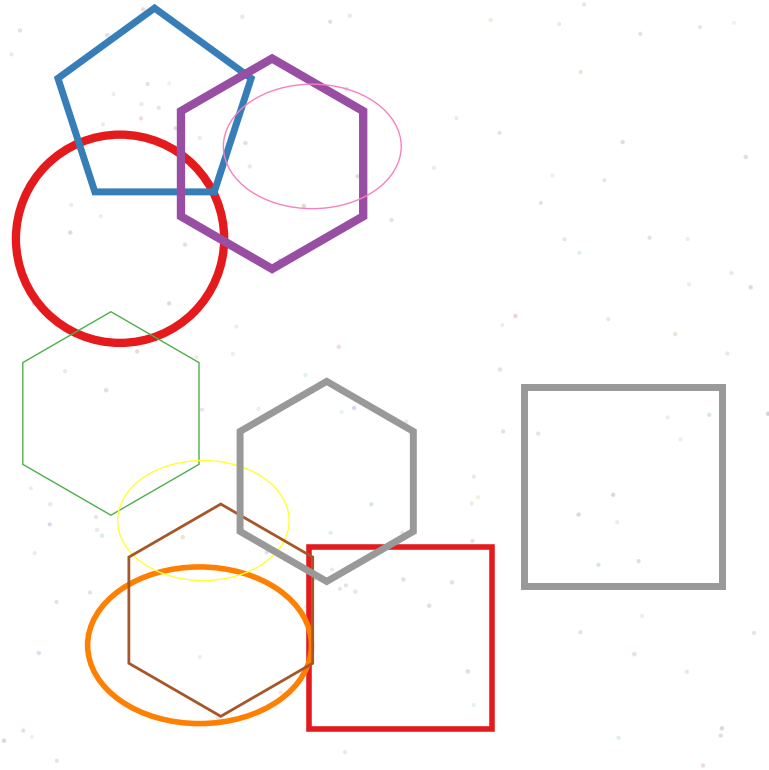[{"shape": "circle", "thickness": 3, "radius": 0.68, "center": [0.156, 0.69]}, {"shape": "square", "thickness": 2, "radius": 0.59, "center": [0.52, 0.171]}, {"shape": "pentagon", "thickness": 2.5, "radius": 0.66, "center": [0.201, 0.858]}, {"shape": "hexagon", "thickness": 0.5, "radius": 0.66, "center": [0.144, 0.463]}, {"shape": "hexagon", "thickness": 3, "radius": 0.68, "center": [0.353, 0.787]}, {"shape": "oval", "thickness": 2, "radius": 0.73, "center": [0.259, 0.162]}, {"shape": "oval", "thickness": 0.5, "radius": 0.56, "center": [0.264, 0.324]}, {"shape": "hexagon", "thickness": 1, "radius": 0.69, "center": [0.287, 0.208]}, {"shape": "oval", "thickness": 0.5, "radius": 0.58, "center": [0.406, 0.81]}, {"shape": "hexagon", "thickness": 2.5, "radius": 0.65, "center": [0.424, 0.375]}, {"shape": "square", "thickness": 2.5, "radius": 0.65, "center": [0.809, 0.368]}]